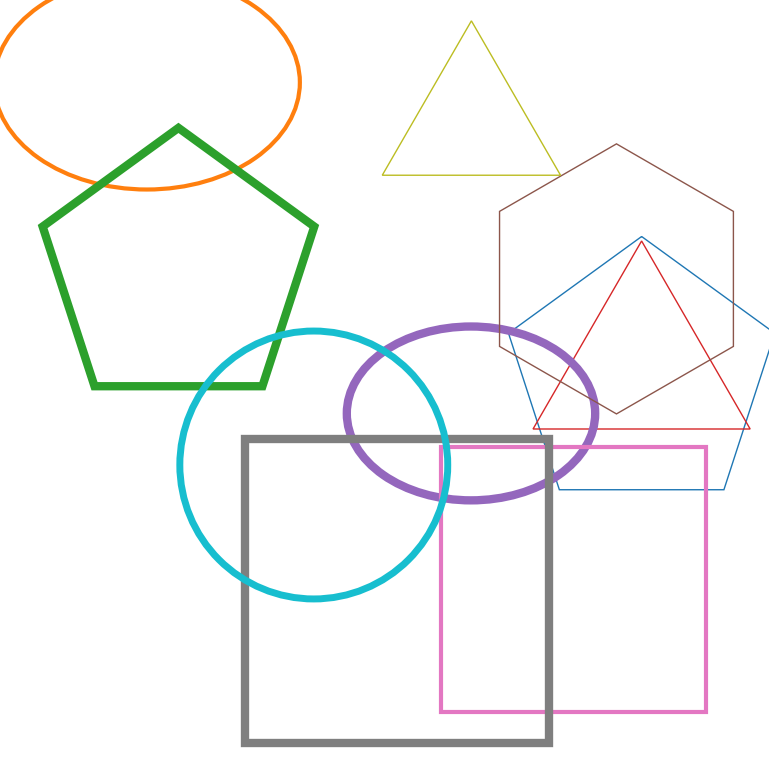[{"shape": "pentagon", "thickness": 0.5, "radius": 0.91, "center": [0.833, 0.511]}, {"shape": "oval", "thickness": 1.5, "radius": 0.99, "center": [0.191, 0.893]}, {"shape": "pentagon", "thickness": 3, "radius": 0.93, "center": [0.232, 0.648]}, {"shape": "triangle", "thickness": 0.5, "radius": 0.81, "center": [0.833, 0.524]}, {"shape": "oval", "thickness": 3, "radius": 0.81, "center": [0.612, 0.463]}, {"shape": "hexagon", "thickness": 0.5, "radius": 0.88, "center": [0.801, 0.638]}, {"shape": "square", "thickness": 1.5, "radius": 0.86, "center": [0.745, 0.248]}, {"shape": "square", "thickness": 3, "radius": 0.99, "center": [0.516, 0.232]}, {"shape": "triangle", "thickness": 0.5, "radius": 0.67, "center": [0.612, 0.839]}, {"shape": "circle", "thickness": 2.5, "radius": 0.87, "center": [0.408, 0.396]}]